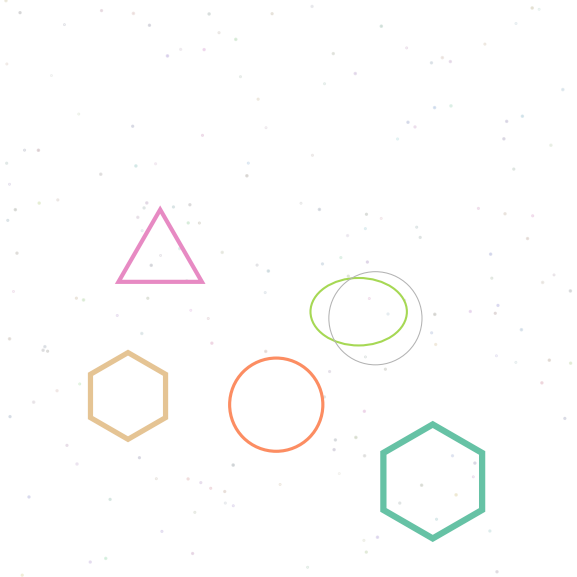[{"shape": "hexagon", "thickness": 3, "radius": 0.49, "center": [0.749, 0.165]}, {"shape": "circle", "thickness": 1.5, "radius": 0.4, "center": [0.478, 0.298]}, {"shape": "triangle", "thickness": 2, "radius": 0.42, "center": [0.277, 0.553]}, {"shape": "oval", "thickness": 1, "radius": 0.42, "center": [0.621, 0.459]}, {"shape": "hexagon", "thickness": 2.5, "radius": 0.38, "center": [0.222, 0.314]}, {"shape": "circle", "thickness": 0.5, "radius": 0.4, "center": [0.65, 0.448]}]